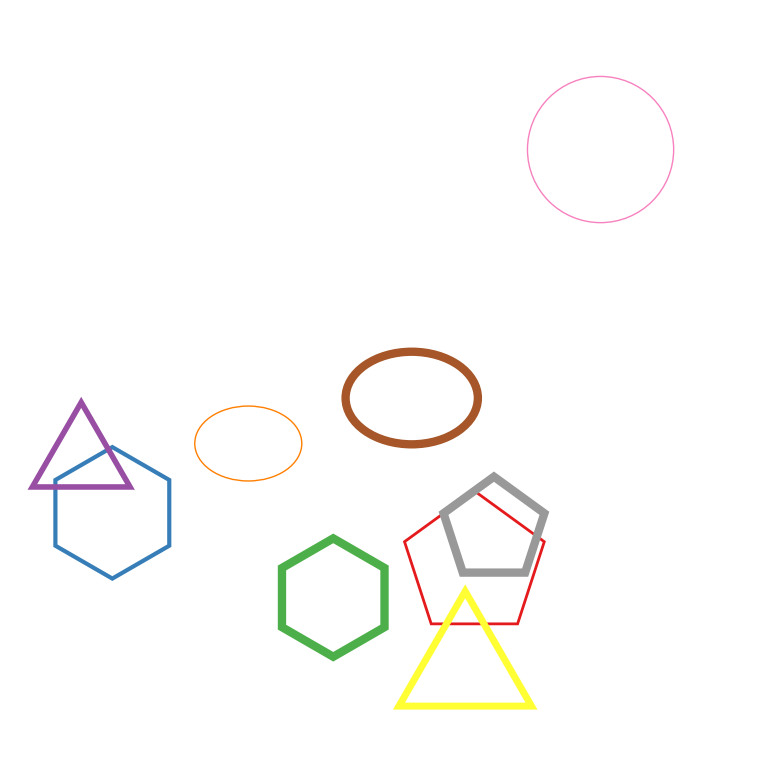[{"shape": "pentagon", "thickness": 1, "radius": 0.48, "center": [0.616, 0.267]}, {"shape": "hexagon", "thickness": 1.5, "radius": 0.43, "center": [0.146, 0.334]}, {"shape": "hexagon", "thickness": 3, "radius": 0.38, "center": [0.433, 0.224]}, {"shape": "triangle", "thickness": 2, "radius": 0.37, "center": [0.105, 0.404]}, {"shape": "oval", "thickness": 0.5, "radius": 0.35, "center": [0.322, 0.424]}, {"shape": "triangle", "thickness": 2.5, "radius": 0.5, "center": [0.604, 0.133]}, {"shape": "oval", "thickness": 3, "radius": 0.43, "center": [0.535, 0.483]}, {"shape": "circle", "thickness": 0.5, "radius": 0.47, "center": [0.78, 0.806]}, {"shape": "pentagon", "thickness": 3, "radius": 0.34, "center": [0.642, 0.312]}]